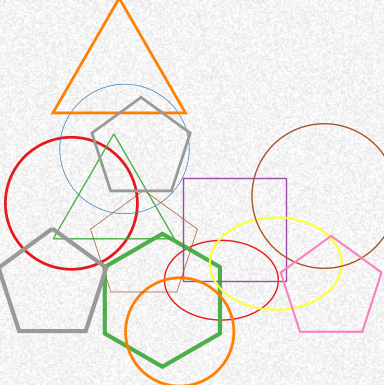[{"shape": "circle", "thickness": 2, "radius": 0.86, "center": [0.185, 0.472]}, {"shape": "oval", "thickness": 1, "radius": 0.74, "center": [0.575, 0.272]}, {"shape": "circle", "thickness": 0.5, "radius": 0.84, "center": [0.323, 0.613]}, {"shape": "hexagon", "thickness": 3, "radius": 0.86, "center": [0.422, 0.22]}, {"shape": "triangle", "thickness": 1, "radius": 0.91, "center": [0.296, 0.471]}, {"shape": "square", "thickness": 1, "radius": 0.67, "center": [0.609, 0.405]}, {"shape": "triangle", "thickness": 2, "radius": 0.99, "center": [0.31, 0.806]}, {"shape": "circle", "thickness": 2, "radius": 0.7, "center": [0.467, 0.138]}, {"shape": "oval", "thickness": 1.5, "radius": 0.86, "center": [0.716, 0.315]}, {"shape": "pentagon", "thickness": 0.5, "radius": 0.73, "center": [0.374, 0.36]}, {"shape": "circle", "thickness": 1, "radius": 0.94, "center": [0.842, 0.491]}, {"shape": "pentagon", "thickness": 1.5, "radius": 0.69, "center": [0.86, 0.25]}, {"shape": "pentagon", "thickness": 2, "radius": 0.67, "center": [0.366, 0.613]}, {"shape": "pentagon", "thickness": 3, "radius": 0.74, "center": [0.136, 0.259]}]